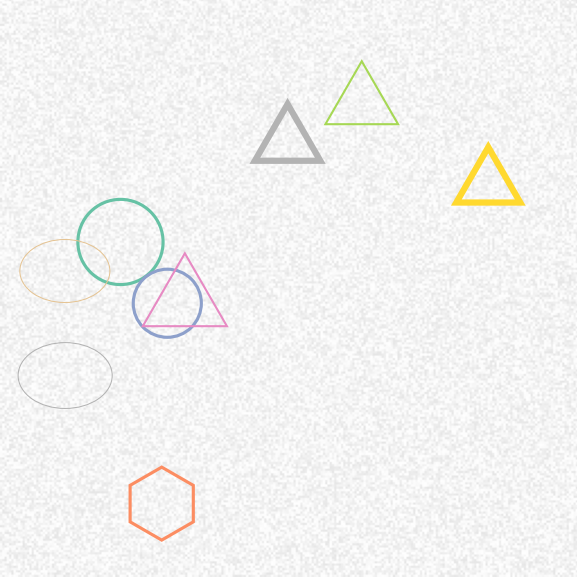[{"shape": "circle", "thickness": 1.5, "radius": 0.37, "center": [0.209, 0.58]}, {"shape": "hexagon", "thickness": 1.5, "radius": 0.32, "center": [0.28, 0.127]}, {"shape": "circle", "thickness": 1.5, "radius": 0.29, "center": [0.29, 0.474]}, {"shape": "triangle", "thickness": 1, "radius": 0.42, "center": [0.32, 0.476]}, {"shape": "triangle", "thickness": 1, "radius": 0.36, "center": [0.626, 0.82]}, {"shape": "triangle", "thickness": 3, "radius": 0.32, "center": [0.846, 0.68]}, {"shape": "oval", "thickness": 0.5, "radius": 0.39, "center": [0.112, 0.53]}, {"shape": "oval", "thickness": 0.5, "radius": 0.41, "center": [0.113, 0.349]}, {"shape": "triangle", "thickness": 3, "radius": 0.33, "center": [0.498, 0.753]}]